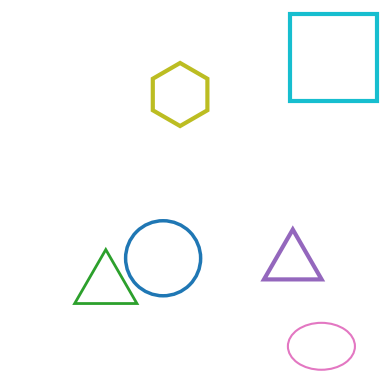[{"shape": "circle", "thickness": 2.5, "radius": 0.49, "center": [0.424, 0.329]}, {"shape": "triangle", "thickness": 2, "radius": 0.47, "center": [0.275, 0.258]}, {"shape": "triangle", "thickness": 3, "radius": 0.43, "center": [0.76, 0.317]}, {"shape": "oval", "thickness": 1.5, "radius": 0.44, "center": [0.835, 0.101]}, {"shape": "hexagon", "thickness": 3, "radius": 0.41, "center": [0.468, 0.755]}, {"shape": "square", "thickness": 3, "radius": 0.56, "center": [0.865, 0.852]}]